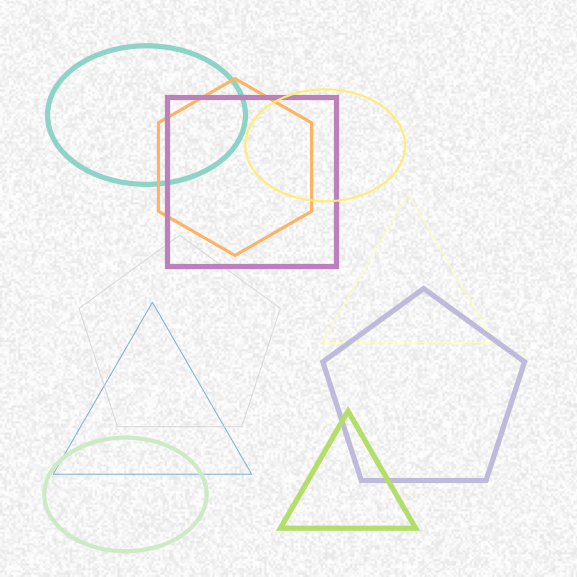[{"shape": "oval", "thickness": 2.5, "radius": 0.86, "center": [0.254, 0.8]}, {"shape": "triangle", "thickness": 0.5, "radius": 0.86, "center": [0.707, 0.492]}, {"shape": "pentagon", "thickness": 2.5, "radius": 0.92, "center": [0.734, 0.316]}, {"shape": "triangle", "thickness": 0.5, "radius": 0.99, "center": [0.264, 0.277]}, {"shape": "hexagon", "thickness": 1.5, "radius": 0.77, "center": [0.407, 0.71]}, {"shape": "triangle", "thickness": 2.5, "radius": 0.68, "center": [0.603, 0.152]}, {"shape": "pentagon", "thickness": 0.5, "radius": 0.92, "center": [0.311, 0.409]}, {"shape": "square", "thickness": 2.5, "radius": 0.73, "center": [0.435, 0.684]}, {"shape": "oval", "thickness": 2, "radius": 0.7, "center": [0.217, 0.143]}, {"shape": "oval", "thickness": 1, "radius": 0.69, "center": [0.563, 0.747]}]